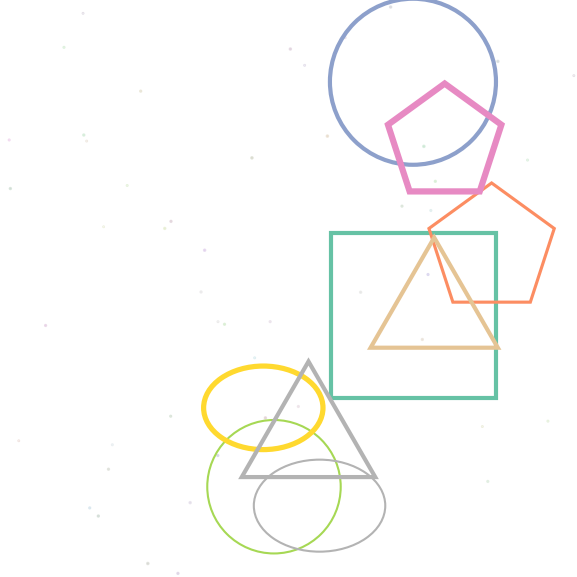[{"shape": "square", "thickness": 2, "radius": 0.71, "center": [0.716, 0.453]}, {"shape": "pentagon", "thickness": 1.5, "radius": 0.57, "center": [0.851, 0.568]}, {"shape": "circle", "thickness": 2, "radius": 0.72, "center": [0.715, 0.858]}, {"shape": "pentagon", "thickness": 3, "radius": 0.52, "center": [0.77, 0.751]}, {"shape": "circle", "thickness": 1, "radius": 0.58, "center": [0.474, 0.156]}, {"shape": "oval", "thickness": 2.5, "radius": 0.52, "center": [0.456, 0.293]}, {"shape": "triangle", "thickness": 2, "radius": 0.64, "center": [0.752, 0.461]}, {"shape": "oval", "thickness": 1, "radius": 0.57, "center": [0.553, 0.124]}, {"shape": "triangle", "thickness": 2, "radius": 0.67, "center": [0.534, 0.24]}]